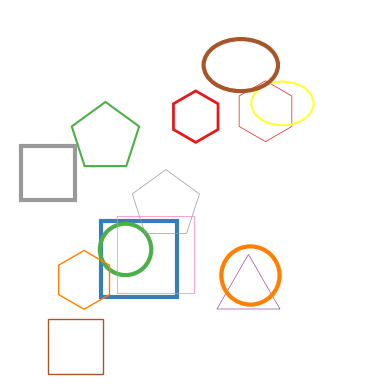[{"shape": "hexagon", "thickness": 2, "radius": 0.33, "center": [0.508, 0.697]}, {"shape": "hexagon", "thickness": 0.5, "radius": 0.4, "center": [0.69, 0.711]}, {"shape": "square", "thickness": 3, "radius": 0.49, "center": [0.362, 0.327]}, {"shape": "circle", "thickness": 3, "radius": 0.33, "center": [0.326, 0.352]}, {"shape": "pentagon", "thickness": 1.5, "radius": 0.46, "center": [0.274, 0.643]}, {"shape": "triangle", "thickness": 0.5, "radius": 0.47, "center": [0.645, 0.245]}, {"shape": "circle", "thickness": 3, "radius": 0.38, "center": [0.65, 0.284]}, {"shape": "hexagon", "thickness": 1, "radius": 0.38, "center": [0.218, 0.273]}, {"shape": "oval", "thickness": 1.5, "radius": 0.4, "center": [0.733, 0.731]}, {"shape": "square", "thickness": 1, "radius": 0.36, "center": [0.195, 0.101]}, {"shape": "oval", "thickness": 3, "radius": 0.48, "center": [0.625, 0.831]}, {"shape": "square", "thickness": 0.5, "radius": 0.5, "center": [0.404, 0.338]}, {"shape": "pentagon", "thickness": 0.5, "radius": 0.46, "center": [0.431, 0.468]}, {"shape": "square", "thickness": 3, "radius": 0.35, "center": [0.124, 0.55]}]